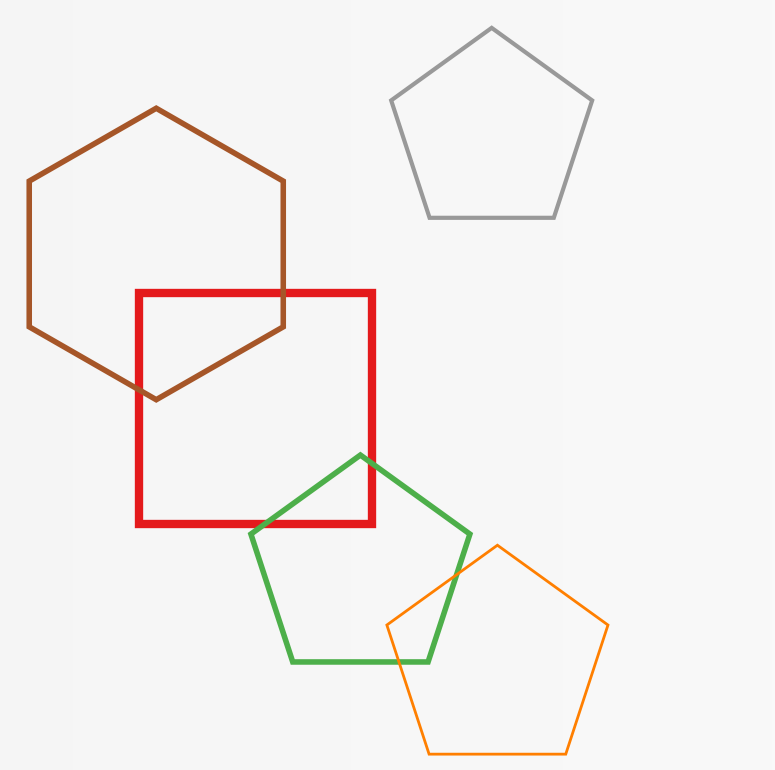[{"shape": "square", "thickness": 3, "radius": 0.75, "center": [0.33, 0.469]}, {"shape": "pentagon", "thickness": 2, "radius": 0.74, "center": [0.465, 0.26]}, {"shape": "pentagon", "thickness": 1, "radius": 0.75, "center": [0.642, 0.142]}, {"shape": "hexagon", "thickness": 2, "radius": 0.95, "center": [0.202, 0.67]}, {"shape": "pentagon", "thickness": 1.5, "radius": 0.68, "center": [0.634, 0.827]}]